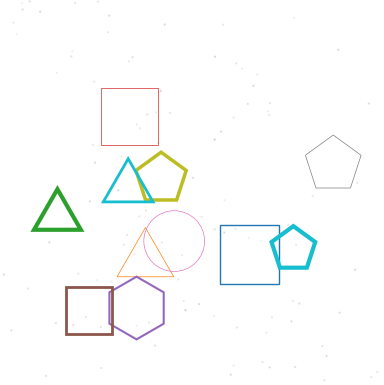[{"shape": "square", "thickness": 1, "radius": 0.38, "center": [0.648, 0.339]}, {"shape": "triangle", "thickness": 0.5, "radius": 0.43, "center": [0.378, 0.324]}, {"shape": "triangle", "thickness": 3, "radius": 0.35, "center": [0.149, 0.438]}, {"shape": "square", "thickness": 0.5, "radius": 0.37, "center": [0.337, 0.697]}, {"shape": "hexagon", "thickness": 1.5, "radius": 0.41, "center": [0.355, 0.2]}, {"shape": "square", "thickness": 2, "radius": 0.3, "center": [0.231, 0.194]}, {"shape": "circle", "thickness": 0.5, "radius": 0.39, "center": [0.453, 0.374]}, {"shape": "pentagon", "thickness": 0.5, "radius": 0.38, "center": [0.866, 0.573]}, {"shape": "pentagon", "thickness": 2.5, "radius": 0.34, "center": [0.418, 0.536]}, {"shape": "pentagon", "thickness": 3, "radius": 0.3, "center": [0.762, 0.353]}, {"shape": "triangle", "thickness": 2, "radius": 0.37, "center": [0.333, 0.513]}]